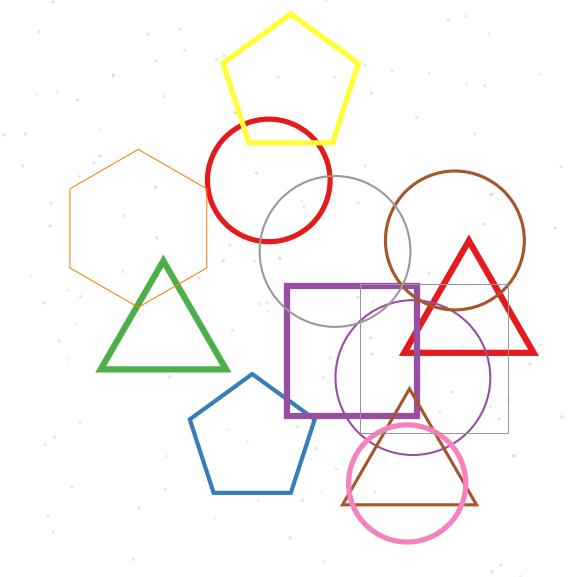[{"shape": "circle", "thickness": 2.5, "radius": 0.53, "center": [0.465, 0.687]}, {"shape": "triangle", "thickness": 3, "radius": 0.65, "center": [0.812, 0.453]}, {"shape": "pentagon", "thickness": 2, "radius": 0.57, "center": [0.437, 0.238]}, {"shape": "triangle", "thickness": 3, "radius": 0.63, "center": [0.283, 0.422]}, {"shape": "circle", "thickness": 1, "radius": 0.67, "center": [0.715, 0.345]}, {"shape": "square", "thickness": 3, "radius": 0.56, "center": [0.61, 0.392]}, {"shape": "hexagon", "thickness": 0.5, "radius": 0.68, "center": [0.24, 0.604]}, {"shape": "pentagon", "thickness": 2.5, "radius": 0.62, "center": [0.503, 0.852]}, {"shape": "circle", "thickness": 1.5, "radius": 0.6, "center": [0.788, 0.583]}, {"shape": "triangle", "thickness": 1.5, "radius": 0.67, "center": [0.709, 0.192]}, {"shape": "circle", "thickness": 2.5, "radius": 0.51, "center": [0.705, 0.162]}, {"shape": "circle", "thickness": 1, "radius": 0.65, "center": [0.58, 0.564]}, {"shape": "square", "thickness": 0.5, "radius": 0.64, "center": [0.751, 0.378]}]